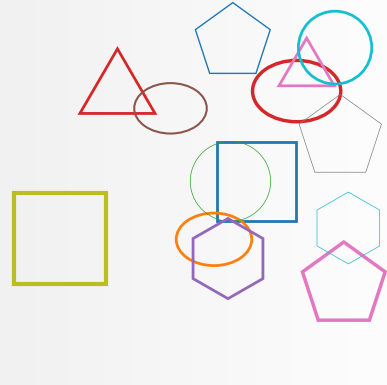[{"shape": "square", "thickness": 2, "radius": 0.51, "center": [0.662, 0.528]}, {"shape": "pentagon", "thickness": 1, "radius": 0.51, "center": [0.601, 0.892]}, {"shape": "oval", "thickness": 2, "radius": 0.49, "center": [0.552, 0.378]}, {"shape": "circle", "thickness": 0.5, "radius": 0.52, "center": [0.595, 0.529]}, {"shape": "oval", "thickness": 2.5, "radius": 0.57, "center": [0.766, 0.763]}, {"shape": "triangle", "thickness": 2, "radius": 0.56, "center": [0.303, 0.761]}, {"shape": "hexagon", "thickness": 2, "radius": 0.52, "center": [0.588, 0.328]}, {"shape": "oval", "thickness": 1.5, "radius": 0.47, "center": [0.44, 0.719]}, {"shape": "pentagon", "thickness": 2.5, "radius": 0.56, "center": [0.887, 0.259]}, {"shape": "triangle", "thickness": 2, "radius": 0.41, "center": [0.791, 0.818]}, {"shape": "pentagon", "thickness": 0.5, "radius": 0.56, "center": [0.878, 0.643]}, {"shape": "square", "thickness": 3, "radius": 0.59, "center": [0.154, 0.38]}, {"shape": "hexagon", "thickness": 0.5, "radius": 0.47, "center": [0.899, 0.408]}, {"shape": "circle", "thickness": 2, "radius": 0.47, "center": [0.865, 0.876]}]